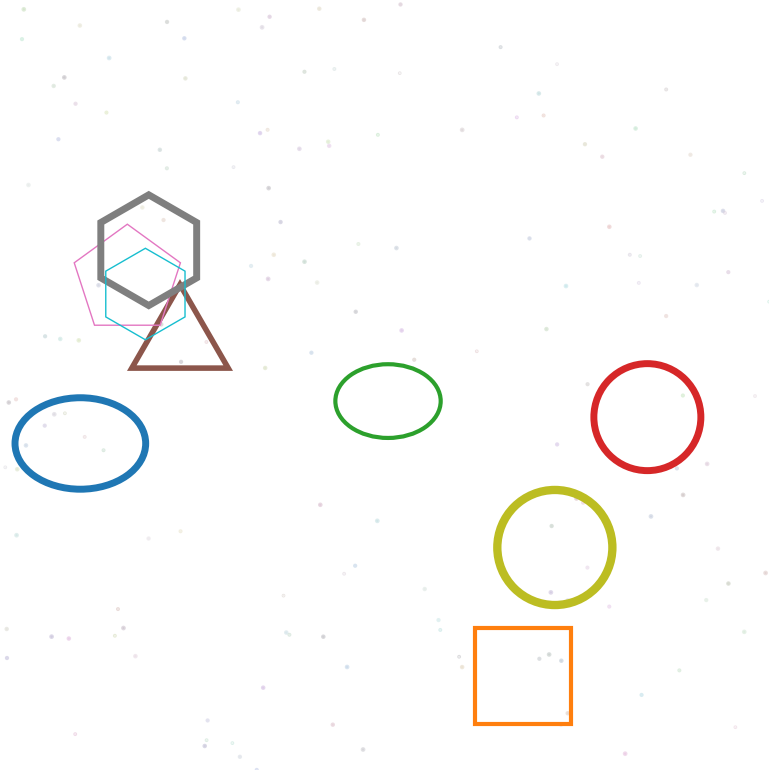[{"shape": "oval", "thickness": 2.5, "radius": 0.42, "center": [0.104, 0.424]}, {"shape": "square", "thickness": 1.5, "radius": 0.31, "center": [0.679, 0.122]}, {"shape": "oval", "thickness": 1.5, "radius": 0.34, "center": [0.504, 0.479]}, {"shape": "circle", "thickness": 2.5, "radius": 0.35, "center": [0.841, 0.458]}, {"shape": "triangle", "thickness": 2, "radius": 0.36, "center": [0.234, 0.558]}, {"shape": "pentagon", "thickness": 0.5, "radius": 0.36, "center": [0.165, 0.636]}, {"shape": "hexagon", "thickness": 2.5, "radius": 0.36, "center": [0.193, 0.675]}, {"shape": "circle", "thickness": 3, "radius": 0.37, "center": [0.721, 0.289]}, {"shape": "hexagon", "thickness": 0.5, "radius": 0.3, "center": [0.189, 0.618]}]